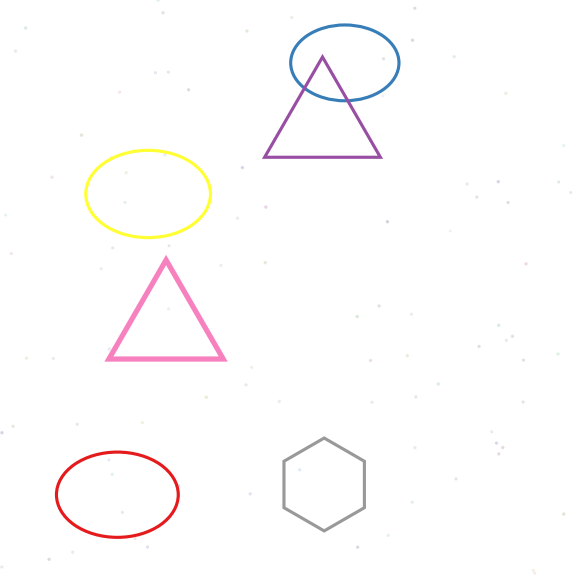[{"shape": "oval", "thickness": 1.5, "radius": 0.53, "center": [0.203, 0.142]}, {"shape": "oval", "thickness": 1.5, "radius": 0.47, "center": [0.597, 0.89]}, {"shape": "triangle", "thickness": 1.5, "radius": 0.58, "center": [0.558, 0.785]}, {"shape": "oval", "thickness": 1.5, "radius": 0.54, "center": [0.257, 0.663]}, {"shape": "triangle", "thickness": 2.5, "radius": 0.57, "center": [0.288, 0.435]}, {"shape": "hexagon", "thickness": 1.5, "radius": 0.4, "center": [0.561, 0.16]}]